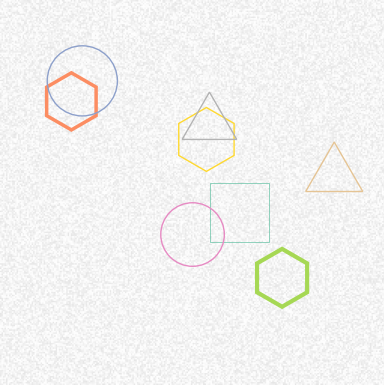[{"shape": "square", "thickness": 0.5, "radius": 0.38, "center": [0.622, 0.449]}, {"shape": "hexagon", "thickness": 2.5, "radius": 0.37, "center": [0.185, 0.737]}, {"shape": "circle", "thickness": 1, "radius": 0.46, "center": [0.214, 0.79]}, {"shape": "circle", "thickness": 1, "radius": 0.41, "center": [0.5, 0.391]}, {"shape": "hexagon", "thickness": 3, "radius": 0.38, "center": [0.733, 0.278]}, {"shape": "hexagon", "thickness": 1, "radius": 0.41, "center": [0.536, 0.638]}, {"shape": "triangle", "thickness": 1, "radius": 0.43, "center": [0.868, 0.545]}, {"shape": "triangle", "thickness": 1, "radius": 0.41, "center": [0.544, 0.679]}]